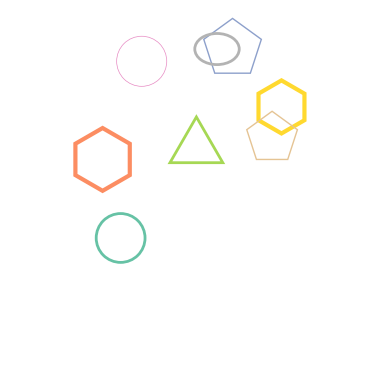[{"shape": "circle", "thickness": 2, "radius": 0.32, "center": [0.313, 0.382]}, {"shape": "hexagon", "thickness": 3, "radius": 0.41, "center": [0.266, 0.586]}, {"shape": "pentagon", "thickness": 1, "radius": 0.39, "center": [0.604, 0.874]}, {"shape": "circle", "thickness": 0.5, "radius": 0.33, "center": [0.368, 0.841]}, {"shape": "triangle", "thickness": 2, "radius": 0.4, "center": [0.51, 0.617]}, {"shape": "hexagon", "thickness": 3, "radius": 0.34, "center": [0.731, 0.722]}, {"shape": "pentagon", "thickness": 1, "radius": 0.35, "center": [0.707, 0.642]}, {"shape": "oval", "thickness": 2, "radius": 0.29, "center": [0.564, 0.873]}]